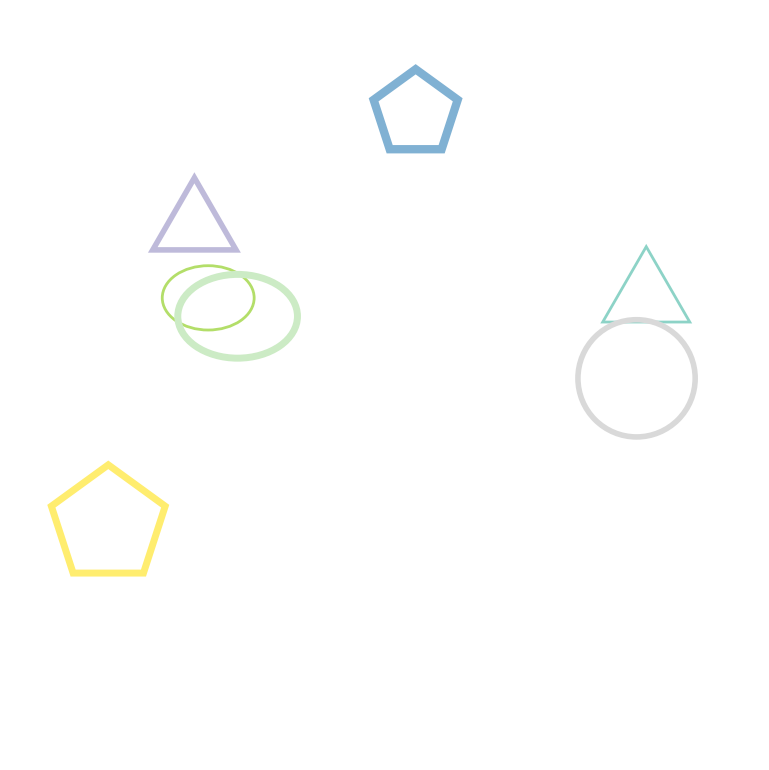[{"shape": "triangle", "thickness": 1, "radius": 0.33, "center": [0.839, 0.614]}, {"shape": "triangle", "thickness": 2, "radius": 0.31, "center": [0.252, 0.707]}, {"shape": "pentagon", "thickness": 3, "radius": 0.29, "center": [0.54, 0.853]}, {"shape": "oval", "thickness": 1, "radius": 0.3, "center": [0.27, 0.613]}, {"shape": "circle", "thickness": 2, "radius": 0.38, "center": [0.827, 0.509]}, {"shape": "oval", "thickness": 2.5, "radius": 0.39, "center": [0.309, 0.589]}, {"shape": "pentagon", "thickness": 2.5, "radius": 0.39, "center": [0.141, 0.319]}]